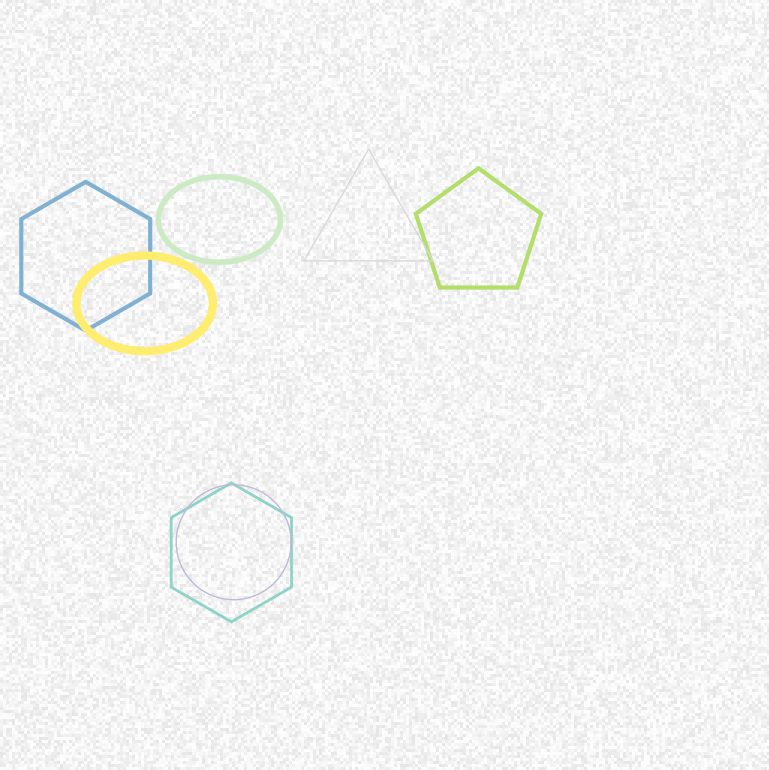[{"shape": "hexagon", "thickness": 1, "radius": 0.45, "center": [0.3, 0.283]}, {"shape": "circle", "thickness": 0.5, "radius": 0.37, "center": [0.304, 0.296]}, {"shape": "hexagon", "thickness": 1.5, "radius": 0.48, "center": [0.111, 0.667]}, {"shape": "pentagon", "thickness": 1.5, "radius": 0.43, "center": [0.621, 0.696]}, {"shape": "triangle", "thickness": 0.5, "radius": 0.48, "center": [0.479, 0.71]}, {"shape": "oval", "thickness": 2, "radius": 0.4, "center": [0.285, 0.715]}, {"shape": "oval", "thickness": 3, "radius": 0.44, "center": [0.188, 0.606]}]